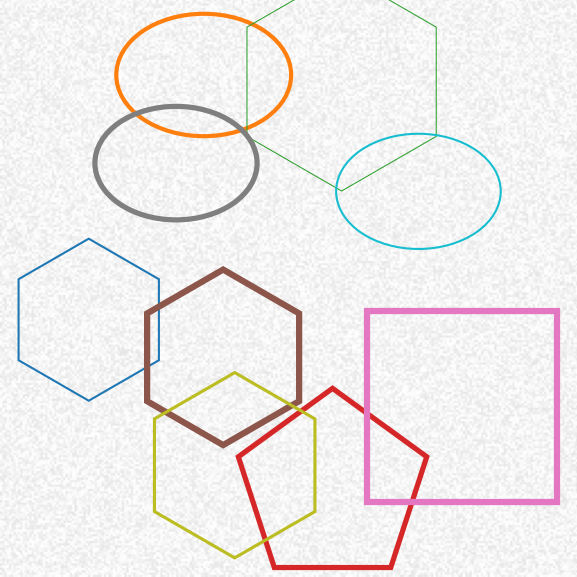[{"shape": "hexagon", "thickness": 1, "radius": 0.7, "center": [0.154, 0.446]}, {"shape": "oval", "thickness": 2, "radius": 0.76, "center": [0.353, 0.869]}, {"shape": "hexagon", "thickness": 0.5, "radius": 0.95, "center": [0.592, 0.858]}, {"shape": "pentagon", "thickness": 2.5, "radius": 0.86, "center": [0.576, 0.155]}, {"shape": "hexagon", "thickness": 3, "radius": 0.76, "center": [0.386, 0.38]}, {"shape": "square", "thickness": 3, "radius": 0.82, "center": [0.8, 0.295]}, {"shape": "oval", "thickness": 2.5, "radius": 0.7, "center": [0.305, 0.717]}, {"shape": "hexagon", "thickness": 1.5, "radius": 0.8, "center": [0.406, 0.194]}, {"shape": "oval", "thickness": 1, "radius": 0.71, "center": [0.725, 0.668]}]